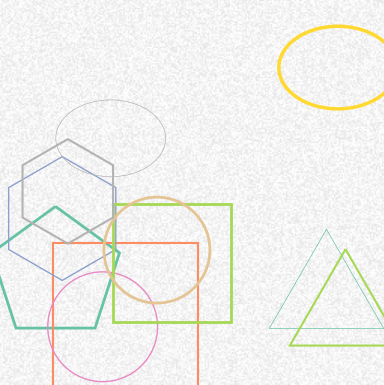[{"shape": "triangle", "thickness": 0.5, "radius": 0.86, "center": [0.848, 0.232]}, {"shape": "pentagon", "thickness": 2, "radius": 0.87, "center": [0.144, 0.289]}, {"shape": "square", "thickness": 1.5, "radius": 0.94, "center": [0.326, 0.18]}, {"shape": "hexagon", "thickness": 1, "radius": 0.8, "center": [0.162, 0.432]}, {"shape": "circle", "thickness": 1, "radius": 0.71, "center": [0.267, 0.151]}, {"shape": "triangle", "thickness": 1.5, "radius": 0.83, "center": [0.897, 0.186]}, {"shape": "square", "thickness": 2, "radius": 0.77, "center": [0.446, 0.316]}, {"shape": "oval", "thickness": 2.5, "radius": 0.77, "center": [0.878, 0.825]}, {"shape": "circle", "thickness": 2, "radius": 0.69, "center": [0.408, 0.35]}, {"shape": "hexagon", "thickness": 1.5, "radius": 0.68, "center": [0.176, 0.503]}, {"shape": "oval", "thickness": 0.5, "radius": 0.71, "center": [0.287, 0.641]}]